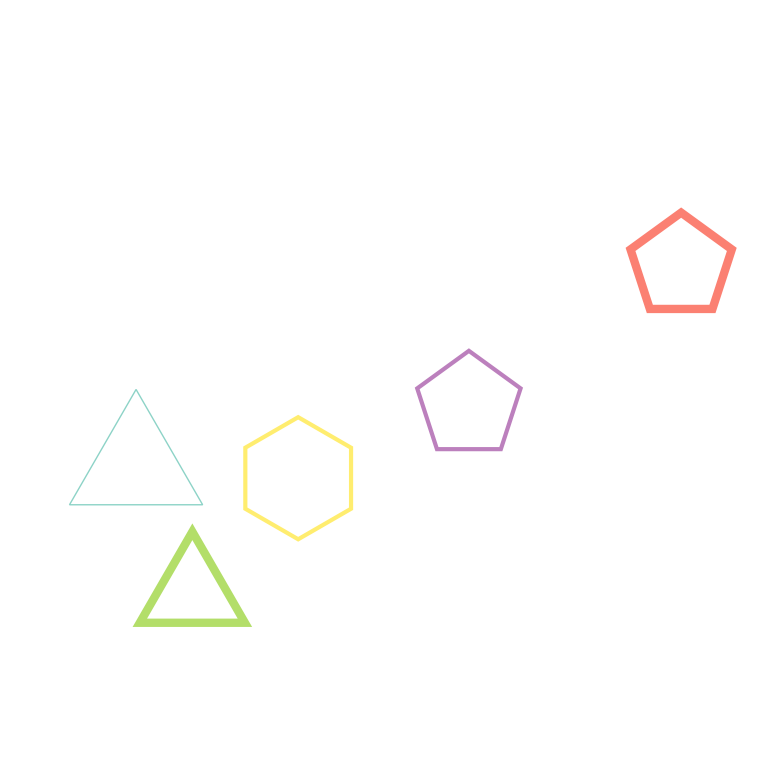[{"shape": "triangle", "thickness": 0.5, "radius": 0.5, "center": [0.177, 0.394]}, {"shape": "pentagon", "thickness": 3, "radius": 0.35, "center": [0.885, 0.655]}, {"shape": "triangle", "thickness": 3, "radius": 0.39, "center": [0.25, 0.231]}, {"shape": "pentagon", "thickness": 1.5, "radius": 0.35, "center": [0.609, 0.474]}, {"shape": "hexagon", "thickness": 1.5, "radius": 0.4, "center": [0.387, 0.379]}]